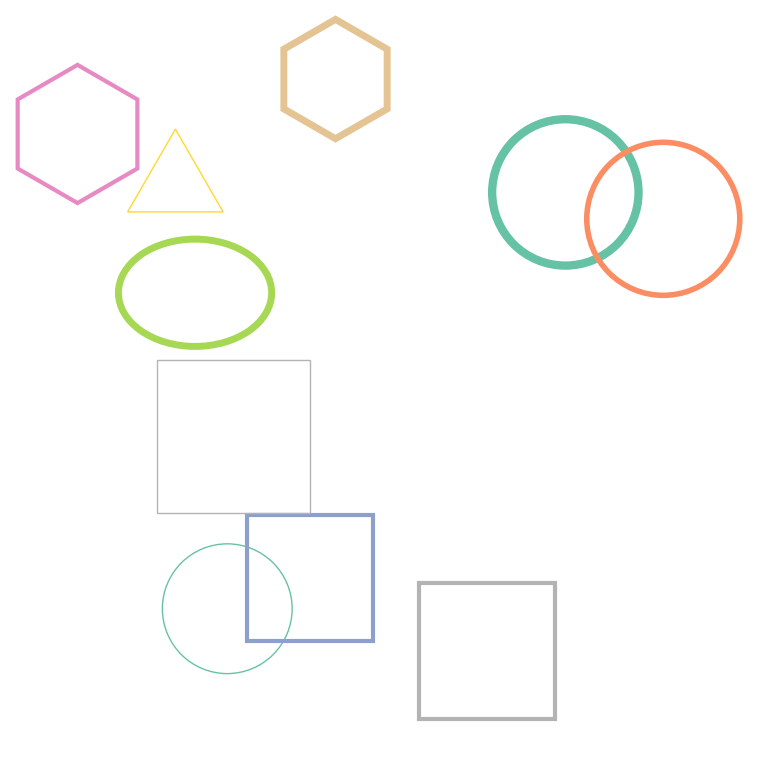[{"shape": "circle", "thickness": 3, "radius": 0.48, "center": [0.734, 0.75]}, {"shape": "circle", "thickness": 0.5, "radius": 0.42, "center": [0.295, 0.209]}, {"shape": "circle", "thickness": 2, "radius": 0.5, "center": [0.861, 0.716]}, {"shape": "square", "thickness": 1.5, "radius": 0.41, "center": [0.403, 0.249]}, {"shape": "hexagon", "thickness": 1.5, "radius": 0.45, "center": [0.101, 0.826]}, {"shape": "oval", "thickness": 2.5, "radius": 0.5, "center": [0.253, 0.62]}, {"shape": "triangle", "thickness": 0.5, "radius": 0.36, "center": [0.228, 0.761]}, {"shape": "hexagon", "thickness": 2.5, "radius": 0.39, "center": [0.436, 0.897]}, {"shape": "square", "thickness": 1.5, "radius": 0.44, "center": [0.633, 0.154]}, {"shape": "square", "thickness": 0.5, "radius": 0.5, "center": [0.303, 0.433]}]